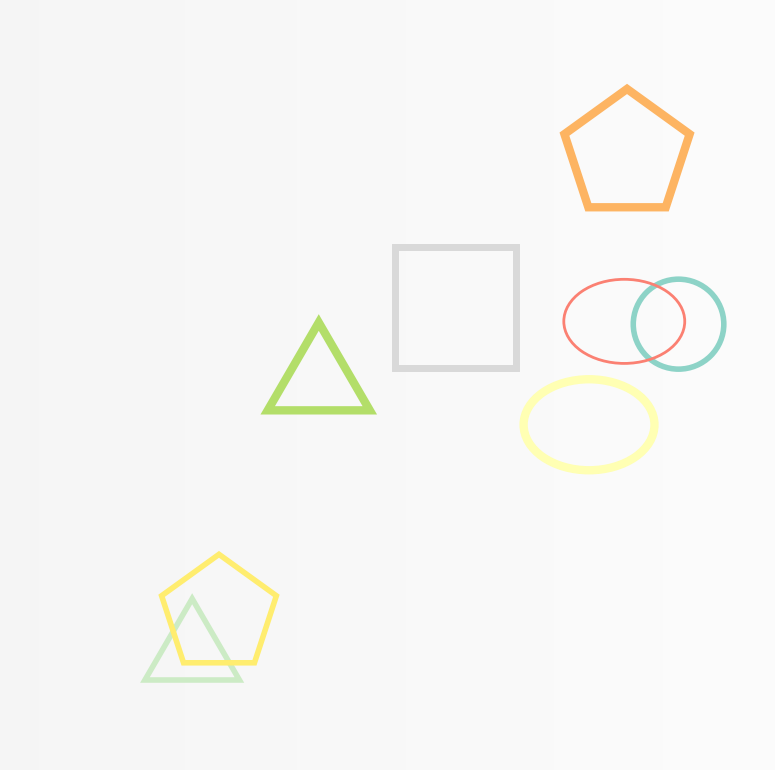[{"shape": "circle", "thickness": 2, "radius": 0.29, "center": [0.876, 0.579]}, {"shape": "oval", "thickness": 3, "radius": 0.42, "center": [0.76, 0.448]}, {"shape": "oval", "thickness": 1, "radius": 0.39, "center": [0.806, 0.583]}, {"shape": "pentagon", "thickness": 3, "radius": 0.42, "center": [0.809, 0.8]}, {"shape": "triangle", "thickness": 3, "radius": 0.38, "center": [0.411, 0.505]}, {"shape": "square", "thickness": 2.5, "radius": 0.39, "center": [0.588, 0.601]}, {"shape": "triangle", "thickness": 2, "radius": 0.35, "center": [0.248, 0.152]}, {"shape": "pentagon", "thickness": 2, "radius": 0.39, "center": [0.283, 0.202]}]